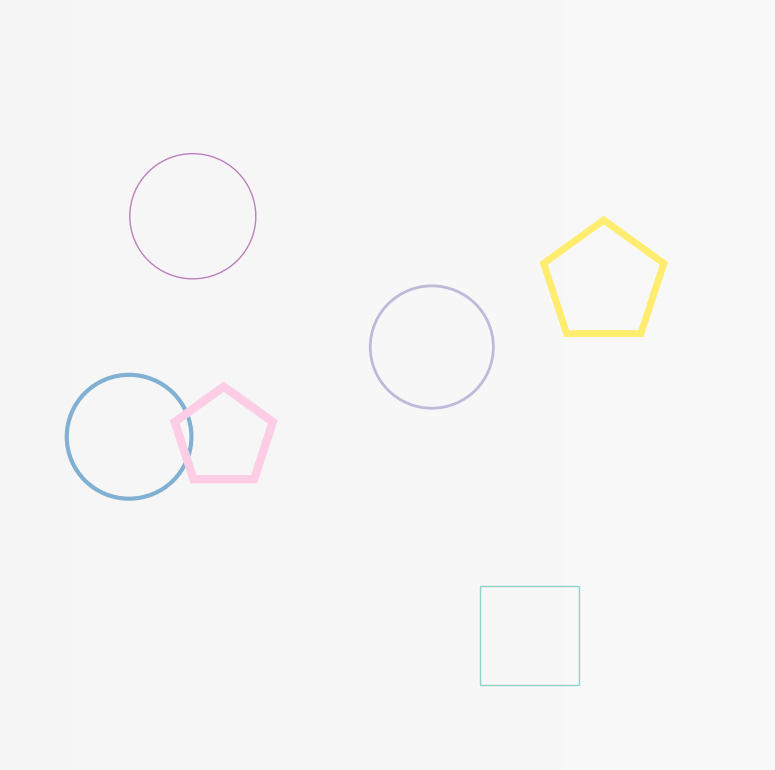[{"shape": "square", "thickness": 0.5, "radius": 0.32, "center": [0.684, 0.175]}, {"shape": "circle", "thickness": 1, "radius": 0.4, "center": [0.557, 0.549]}, {"shape": "circle", "thickness": 1.5, "radius": 0.4, "center": [0.167, 0.433]}, {"shape": "pentagon", "thickness": 3, "radius": 0.33, "center": [0.289, 0.431]}, {"shape": "circle", "thickness": 0.5, "radius": 0.41, "center": [0.249, 0.719]}, {"shape": "pentagon", "thickness": 2.5, "radius": 0.41, "center": [0.779, 0.633]}]